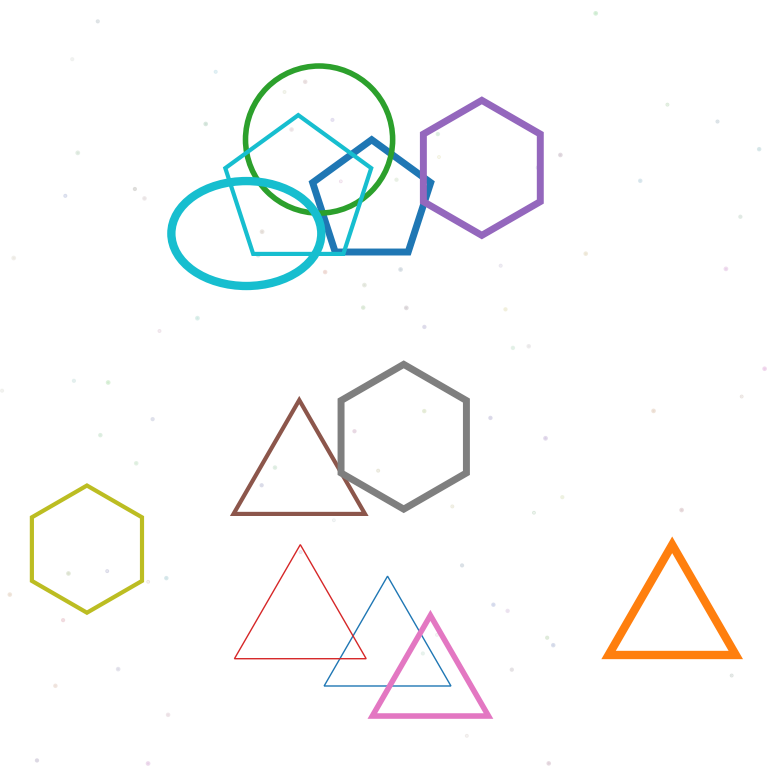[{"shape": "pentagon", "thickness": 2.5, "radius": 0.4, "center": [0.483, 0.738]}, {"shape": "triangle", "thickness": 0.5, "radius": 0.48, "center": [0.503, 0.157]}, {"shape": "triangle", "thickness": 3, "radius": 0.48, "center": [0.873, 0.197]}, {"shape": "circle", "thickness": 2, "radius": 0.48, "center": [0.414, 0.819]}, {"shape": "triangle", "thickness": 0.5, "radius": 0.49, "center": [0.39, 0.194]}, {"shape": "hexagon", "thickness": 2.5, "radius": 0.44, "center": [0.626, 0.782]}, {"shape": "triangle", "thickness": 1.5, "radius": 0.49, "center": [0.389, 0.382]}, {"shape": "triangle", "thickness": 2, "radius": 0.44, "center": [0.559, 0.114]}, {"shape": "hexagon", "thickness": 2.5, "radius": 0.47, "center": [0.524, 0.433]}, {"shape": "hexagon", "thickness": 1.5, "radius": 0.41, "center": [0.113, 0.287]}, {"shape": "pentagon", "thickness": 1.5, "radius": 0.5, "center": [0.387, 0.751]}, {"shape": "oval", "thickness": 3, "radius": 0.49, "center": [0.32, 0.697]}]